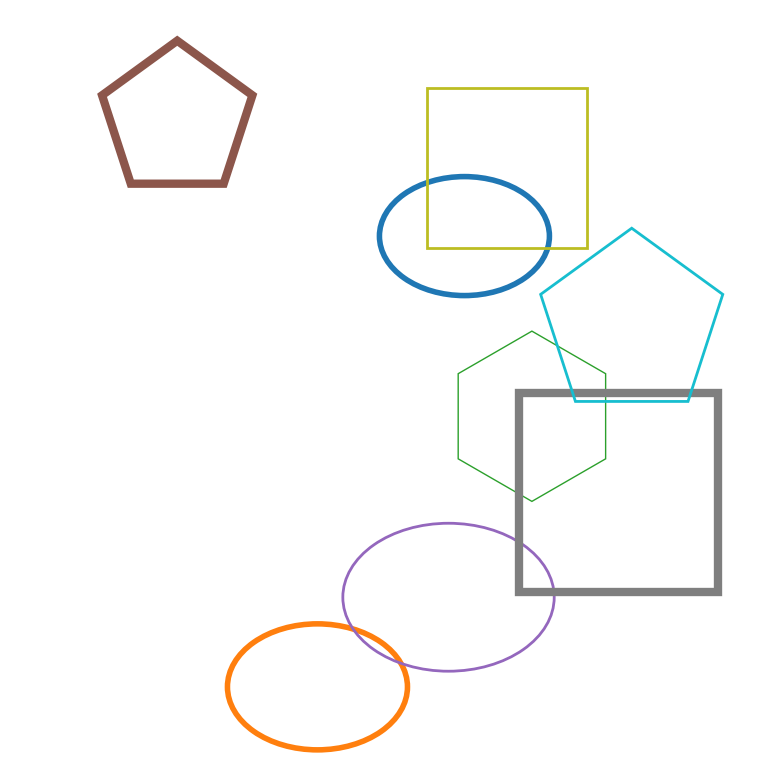[{"shape": "oval", "thickness": 2, "radius": 0.55, "center": [0.603, 0.693]}, {"shape": "oval", "thickness": 2, "radius": 0.58, "center": [0.412, 0.108]}, {"shape": "hexagon", "thickness": 0.5, "radius": 0.55, "center": [0.691, 0.459]}, {"shape": "oval", "thickness": 1, "radius": 0.69, "center": [0.582, 0.224]}, {"shape": "pentagon", "thickness": 3, "radius": 0.51, "center": [0.23, 0.844]}, {"shape": "square", "thickness": 3, "radius": 0.64, "center": [0.803, 0.361]}, {"shape": "square", "thickness": 1, "radius": 0.52, "center": [0.658, 0.782]}, {"shape": "pentagon", "thickness": 1, "radius": 0.62, "center": [0.82, 0.579]}]